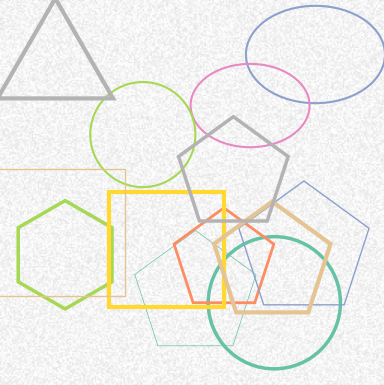[{"shape": "pentagon", "thickness": 0.5, "radius": 0.83, "center": [0.508, 0.236]}, {"shape": "circle", "thickness": 2.5, "radius": 0.86, "center": [0.713, 0.214]}, {"shape": "pentagon", "thickness": 2, "radius": 0.68, "center": [0.582, 0.324]}, {"shape": "pentagon", "thickness": 1, "radius": 0.89, "center": [0.789, 0.352]}, {"shape": "oval", "thickness": 1.5, "radius": 0.9, "center": [0.819, 0.858]}, {"shape": "oval", "thickness": 1.5, "radius": 0.77, "center": [0.65, 0.726]}, {"shape": "circle", "thickness": 1.5, "radius": 0.68, "center": [0.371, 0.65]}, {"shape": "hexagon", "thickness": 2.5, "radius": 0.7, "center": [0.169, 0.338]}, {"shape": "square", "thickness": 3, "radius": 0.74, "center": [0.433, 0.352]}, {"shape": "square", "thickness": 1, "radius": 0.82, "center": [0.161, 0.395]}, {"shape": "pentagon", "thickness": 3, "radius": 0.8, "center": [0.707, 0.317]}, {"shape": "triangle", "thickness": 3, "radius": 0.87, "center": [0.144, 0.831]}, {"shape": "pentagon", "thickness": 2.5, "radius": 0.75, "center": [0.606, 0.547]}]